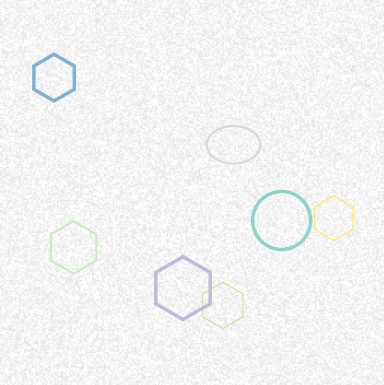[{"shape": "circle", "thickness": 2.5, "radius": 0.38, "center": [0.731, 0.427]}, {"shape": "hexagon", "thickness": 2.5, "radius": 0.41, "center": [0.475, 0.252]}, {"shape": "hexagon", "thickness": 2.5, "radius": 0.3, "center": [0.14, 0.798]}, {"shape": "hexagon", "thickness": 0.5, "radius": 0.3, "center": [0.579, 0.207]}, {"shape": "oval", "thickness": 1.5, "radius": 0.35, "center": [0.607, 0.624]}, {"shape": "hexagon", "thickness": 1.5, "radius": 0.34, "center": [0.191, 0.357]}, {"shape": "hexagon", "thickness": 1, "radius": 0.29, "center": [0.867, 0.433]}]